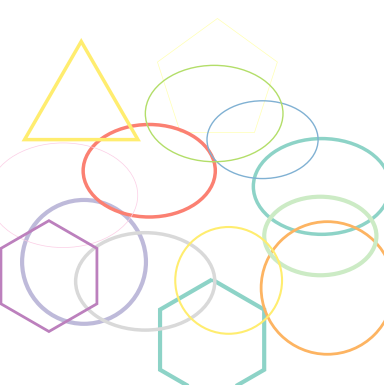[{"shape": "oval", "thickness": 2.5, "radius": 0.89, "center": [0.836, 0.516]}, {"shape": "hexagon", "thickness": 3, "radius": 0.78, "center": [0.551, 0.118]}, {"shape": "pentagon", "thickness": 0.5, "radius": 0.82, "center": [0.565, 0.788]}, {"shape": "circle", "thickness": 3, "radius": 0.8, "center": [0.218, 0.32]}, {"shape": "oval", "thickness": 2.5, "radius": 0.86, "center": [0.388, 0.557]}, {"shape": "oval", "thickness": 1, "radius": 0.72, "center": [0.682, 0.637]}, {"shape": "circle", "thickness": 2, "radius": 0.86, "center": [0.85, 0.252]}, {"shape": "oval", "thickness": 1, "radius": 0.89, "center": [0.556, 0.705]}, {"shape": "oval", "thickness": 0.5, "radius": 0.97, "center": [0.164, 0.493]}, {"shape": "oval", "thickness": 2.5, "radius": 0.9, "center": [0.377, 0.269]}, {"shape": "hexagon", "thickness": 2, "radius": 0.72, "center": [0.127, 0.283]}, {"shape": "oval", "thickness": 3, "radius": 0.73, "center": [0.832, 0.387]}, {"shape": "circle", "thickness": 1.5, "radius": 0.69, "center": [0.594, 0.272]}, {"shape": "triangle", "thickness": 2.5, "radius": 0.85, "center": [0.211, 0.722]}]